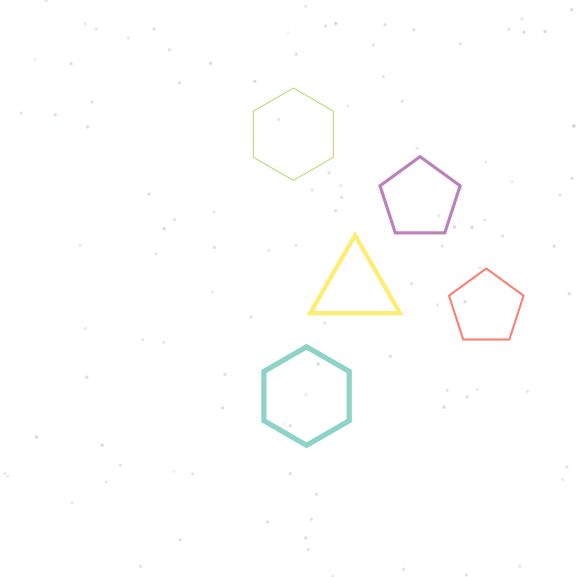[{"shape": "hexagon", "thickness": 2.5, "radius": 0.43, "center": [0.531, 0.313]}, {"shape": "pentagon", "thickness": 1, "radius": 0.34, "center": [0.842, 0.466]}, {"shape": "hexagon", "thickness": 0.5, "radius": 0.4, "center": [0.508, 0.767]}, {"shape": "pentagon", "thickness": 1.5, "radius": 0.36, "center": [0.727, 0.655]}, {"shape": "triangle", "thickness": 2, "radius": 0.45, "center": [0.615, 0.502]}]